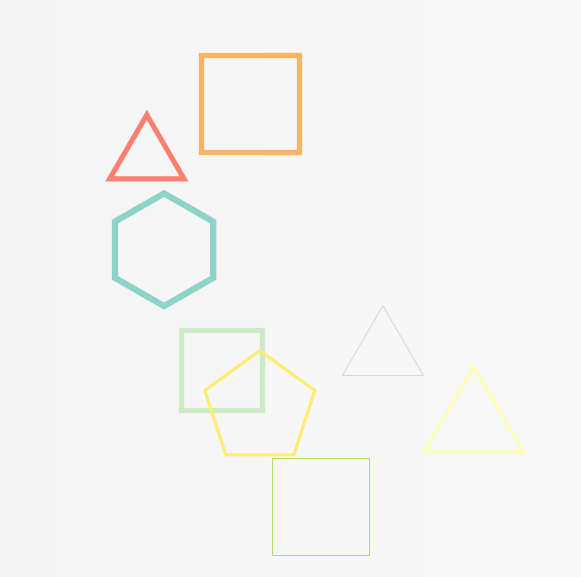[{"shape": "hexagon", "thickness": 3, "radius": 0.49, "center": [0.282, 0.567]}, {"shape": "triangle", "thickness": 1.5, "radius": 0.49, "center": [0.815, 0.266]}, {"shape": "triangle", "thickness": 2.5, "radius": 0.37, "center": [0.253, 0.726]}, {"shape": "square", "thickness": 2.5, "radius": 0.42, "center": [0.43, 0.82]}, {"shape": "square", "thickness": 0.5, "radius": 0.42, "center": [0.551, 0.122]}, {"shape": "triangle", "thickness": 0.5, "radius": 0.4, "center": [0.659, 0.389]}, {"shape": "square", "thickness": 2.5, "radius": 0.35, "center": [0.382, 0.359]}, {"shape": "pentagon", "thickness": 1.5, "radius": 0.5, "center": [0.447, 0.292]}]